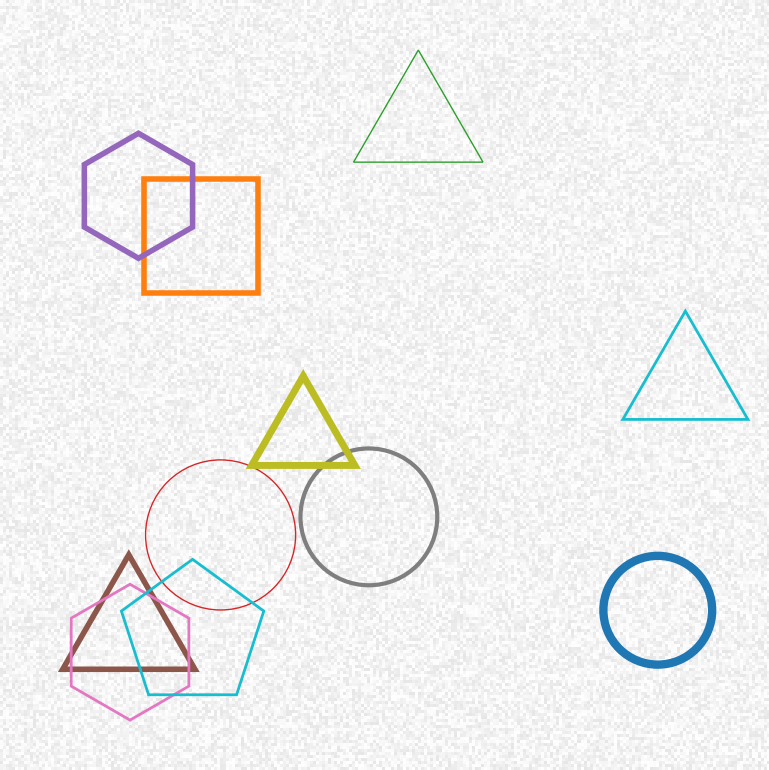[{"shape": "circle", "thickness": 3, "radius": 0.35, "center": [0.854, 0.207]}, {"shape": "square", "thickness": 2, "radius": 0.37, "center": [0.261, 0.694]}, {"shape": "triangle", "thickness": 0.5, "radius": 0.49, "center": [0.543, 0.838]}, {"shape": "circle", "thickness": 0.5, "radius": 0.49, "center": [0.286, 0.305]}, {"shape": "hexagon", "thickness": 2, "radius": 0.41, "center": [0.18, 0.746]}, {"shape": "triangle", "thickness": 2, "radius": 0.5, "center": [0.167, 0.18]}, {"shape": "hexagon", "thickness": 1, "radius": 0.44, "center": [0.169, 0.153]}, {"shape": "circle", "thickness": 1.5, "radius": 0.44, "center": [0.479, 0.329]}, {"shape": "triangle", "thickness": 2.5, "radius": 0.39, "center": [0.394, 0.434]}, {"shape": "triangle", "thickness": 1, "radius": 0.47, "center": [0.89, 0.502]}, {"shape": "pentagon", "thickness": 1, "radius": 0.49, "center": [0.25, 0.176]}]